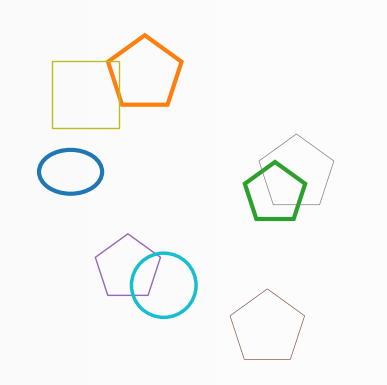[{"shape": "oval", "thickness": 3, "radius": 0.41, "center": [0.182, 0.554]}, {"shape": "pentagon", "thickness": 3, "radius": 0.5, "center": [0.374, 0.809]}, {"shape": "pentagon", "thickness": 3, "radius": 0.41, "center": [0.71, 0.497]}, {"shape": "pentagon", "thickness": 1, "radius": 0.44, "center": [0.33, 0.304]}, {"shape": "pentagon", "thickness": 0.5, "radius": 0.51, "center": [0.69, 0.148]}, {"shape": "pentagon", "thickness": 0.5, "radius": 0.51, "center": [0.765, 0.55]}, {"shape": "square", "thickness": 1, "radius": 0.44, "center": [0.221, 0.755]}, {"shape": "circle", "thickness": 2.5, "radius": 0.42, "center": [0.423, 0.259]}]